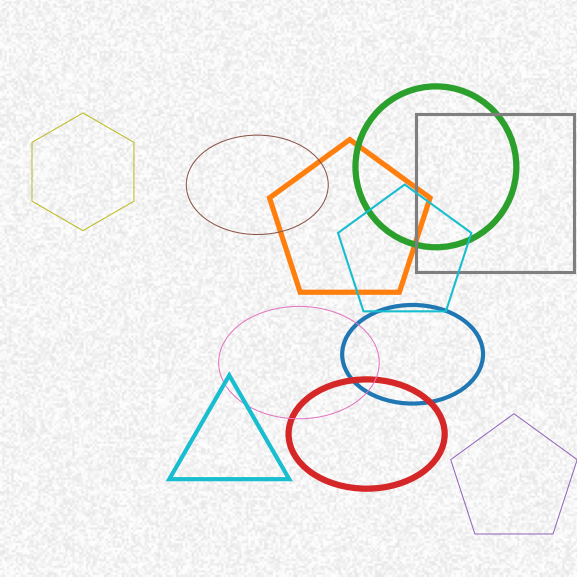[{"shape": "oval", "thickness": 2, "radius": 0.61, "center": [0.714, 0.386]}, {"shape": "pentagon", "thickness": 2.5, "radius": 0.73, "center": [0.606, 0.611]}, {"shape": "circle", "thickness": 3, "radius": 0.7, "center": [0.755, 0.71]}, {"shape": "oval", "thickness": 3, "radius": 0.68, "center": [0.635, 0.248]}, {"shape": "pentagon", "thickness": 0.5, "radius": 0.58, "center": [0.89, 0.168]}, {"shape": "oval", "thickness": 0.5, "radius": 0.61, "center": [0.445, 0.679]}, {"shape": "oval", "thickness": 0.5, "radius": 0.7, "center": [0.518, 0.371]}, {"shape": "square", "thickness": 1.5, "radius": 0.68, "center": [0.857, 0.665]}, {"shape": "hexagon", "thickness": 0.5, "radius": 0.51, "center": [0.144, 0.702]}, {"shape": "triangle", "thickness": 2, "radius": 0.6, "center": [0.397, 0.229]}, {"shape": "pentagon", "thickness": 1, "radius": 0.61, "center": [0.701, 0.558]}]